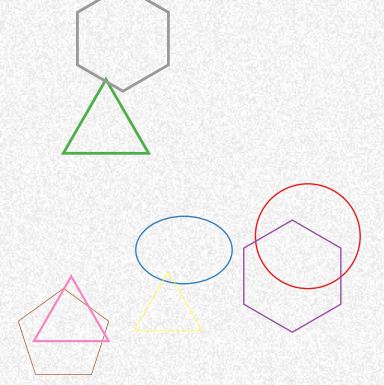[{"shape": "circle", "thickness": 1, "radius": 0.68, "center": [0.799, 0.386]}, {"shape": "oval", "thickness": 1, "radius": 0.63, "center": [0.478, 0.351]}, {"shape": "triangle", "thickness": 2, "radius": 0.64, "center": [0.275, 0.666]}, {"shape": "hexagon", "thickness": 1, "radius": 0.73, "center": [0.759, 0.283]}, {"shape": "triangle", "thickness": 0.5, "radius": 0.51, "center": [0.437, 0.192]}, {"shape": "pentagon", "thickness": 0.5, "radius": 0.62, "center": [0.165, 0.127]}, {"shape": "triangle", "thickness": 1.5, "radius": 0.56, "center": [0.185, 0.17]}, {"shape": "hexagon", "thickness": 2, "radius": 0.68, "center": [0.319, 0.9]}]